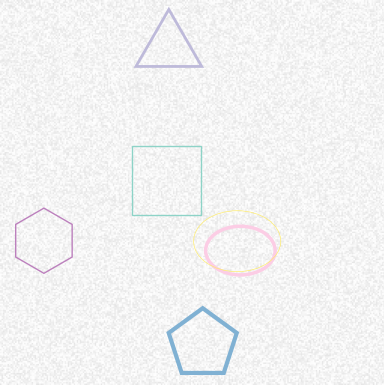[{"shape": "square", "thickness": 1, "radius": 0.45, "center": [0.432, 0.532]}, {"shape": "triangle", "thickness": 2, "radius": 0.49, "center": [0.439, 0.877]}, {"shape": "pentagon", "thickness": 3, "radius": 0.46, "center": [0.527, 0.107]}, {"shape": "oval", "thickness": 2.5, "radius": 0.45, "center": [0.624, 0.349]}, {"shape": "hexagon", "thickness": 1, "radius": 0.42, "center": [0.114, 0.375]}, {"shape": "oval", "thickness": 0.5, "radius": 0.57, "center": [0.616, 0.374]}]